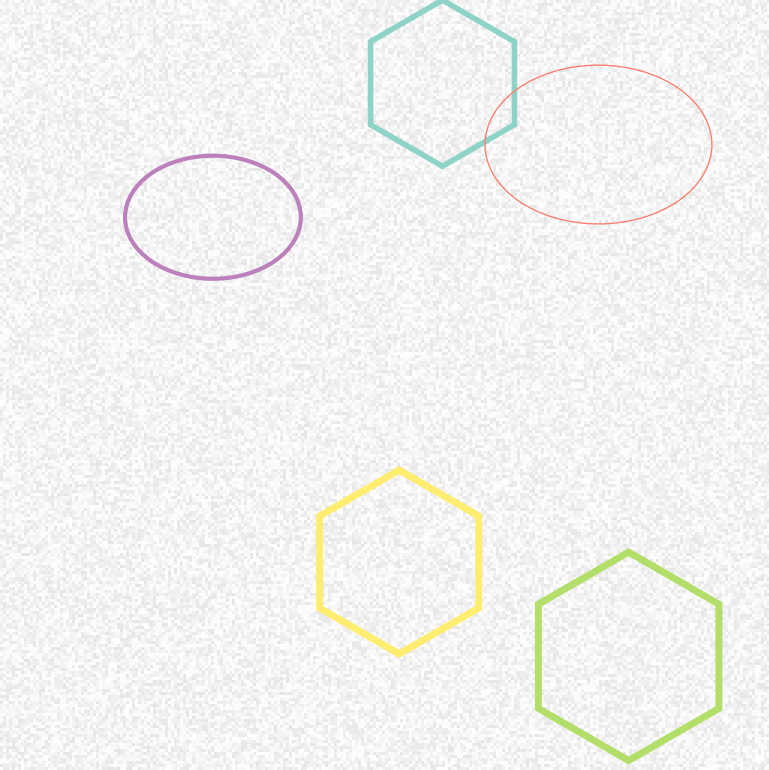[{"shape": "hexagon", "thickness": 2, "radius": 0.54, "center": [0.575, 0.892]}, {"shape": "oval", "thickness": 0.5, "radius": 0.74, "center": [0.777, 0.812]}, {"shape": "hexagon", "thickness": 2.5, "radius": 0.68, "center": [0.816, 0.148]}, {"shape": "oval", "thickness": 1.5, "radius": 0.57, "center": [0.277, 0.718]}, {"shape": "hexagon", "thickness": 2.5, "radius": 0.6, "center": [0.518, 0.27]}]